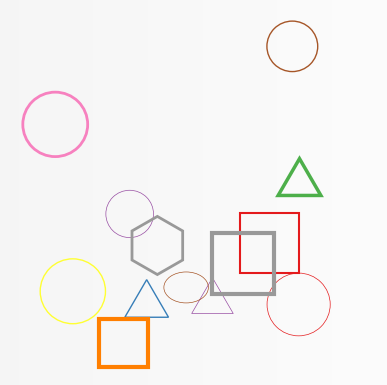[{"shape": "square", "thickness": 1.5, "radius": 0.38, "center": [0.696, 0.369]}, {"shape": "circle", "thickness": 0.5, "radius": 0.41, "center": [0.771, 0.209]}, {"shape": "triangle", "thickness": 1, "radius": 0.33, "center": [0.379, 0.209]}, {"shape": "triangle", "thickness": 2.5, "radius": 0.32, "center": [0.773, 0.524]}, {"shape": "circle", "thickness": 0.5, "radius": 0.31, "center": [0.335, 0.444]}, {"shape": "triangle", "thickness": 0.5, "radius": 0.31, "center": [0.548, 0.217]}, {"shape": "square", "thickness": 3, "radius": 0.32, "center": [0.32, 0.109]}, {"shape": "circle", "thickness": 1, "radius": 0.42, "center": [0.188, 0.243]}, {"shape": "circle", "thickness": 1, "radius": 0.33, "center": [0.754, 0.88]}, {"shape": "oval", "thickness": 0.5, "radius": 0.29, "center": [0.48, 0.253]}, {"shape": "circle", "thickness": 2, "radius": 0.42, "center": [0.143, 0.677]}, {"shape": "hexagon", "thickness": 2, "radius": 0.38, "center": [0.406, 0.362]}, {"shape": "square", "thickness": 3, "radius": 0.4, "center": [0.627, 0.315]}]